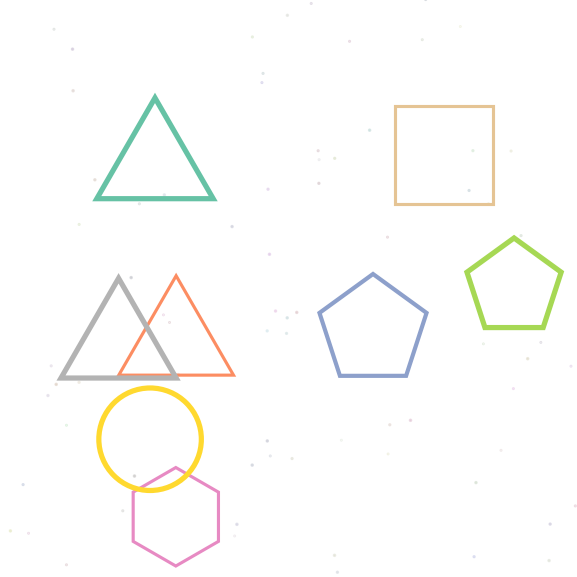[{"shape": "triangle", "thickness": 2.5, "radius": 0.58, "center": [0.268, 0.713]}, {"shape": "triangle", "thickness": 1.5, "radius": 0.57, "center": [0.305, 0.407]}, {"shape": "pentagon", "thickness": 2, "radius": 0.49, "center": [0.646, 0.427]}, {"shape": "hexagon", "thickness": 1.5, "radius": 0.43, "center": [0.304, 0.104]}, {"shape": "pentagon", "thickness": 2.5, "radius": 0.43, "center": [0.89, 0.501]}, {"shape": "circle", "thickness": 2.5, "radius": 0.44, "center": [0.26, 0.239]}, {"shape": "square", "thickness": 1.5, "radius": 0.43, "center": [0.769, 0.731]}, {"shape": "triangle", "thickness": 2.5, "radius": 0.58, "center": [0.205, 0.402]}]